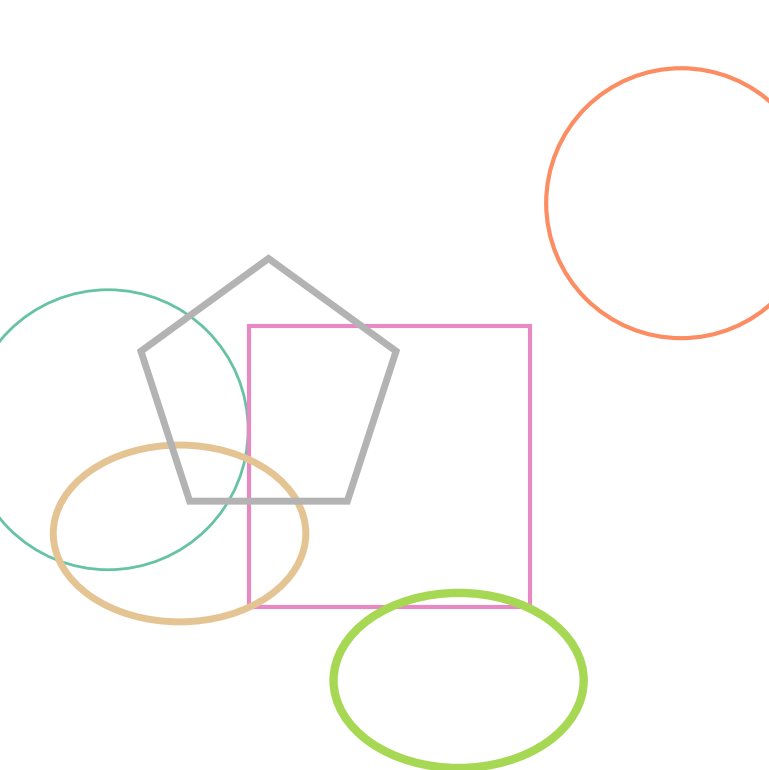[{"shape": "circle", "thickness": 1, "radius": 0.91, "center": [0.14, 0.442]}, {"shape": "circle", "thickness": 1.5, "radius": 0.88, "center": [0.885, 0.736]}, {"shape": "square", "thickness": 1.5, "radius": 0.91, "center": [0.506, 0.394]}, {"shape": "oval", "thickness": 3, "radius": 0.81, "center": [0.596, 0.116]}, {"shape": "oval", "thickness": 2.5, "radius": 0.82, "center": [0.233, 0.307]}, {"shape": "pentagon", "thickness": 2.5, "radius": 0.87, "center": [0.349, 0.49]}]